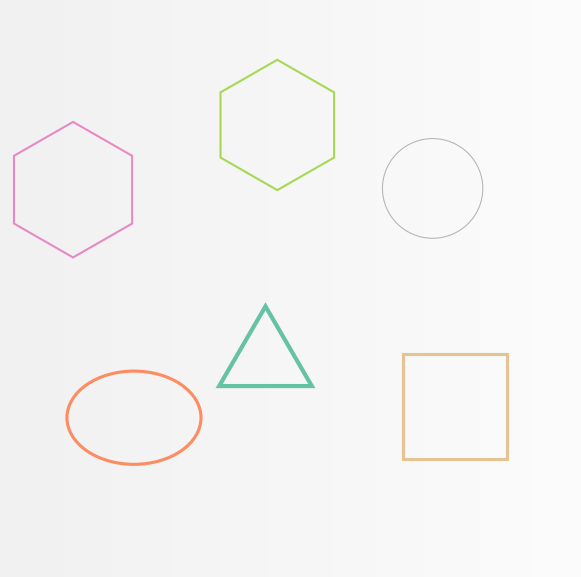[{"shape": "triangle", "thickness": 2, "radius": 0.46, "center": [0.457, 0.377]}, {"shape": "oval", "thickness": 1.5, "radius": 0.58, "center": [0.231, 0.276]}, {"shape": "hexagon", "thickness": 1, "radius": 0.59, "center": [0.126, 0.671]}, {"shape": "hexagon", "thickness": 1, "radius": 0.56, "center": [0.477, 0.783]}, {"shape": "square", "thickness": 1.5, "radius": 0.45, "center": [0.783, 0.295]}, {"shape": "circle", "thickness": 0.5, "radius": 0.43, "center": [0.744, 0.673]}]